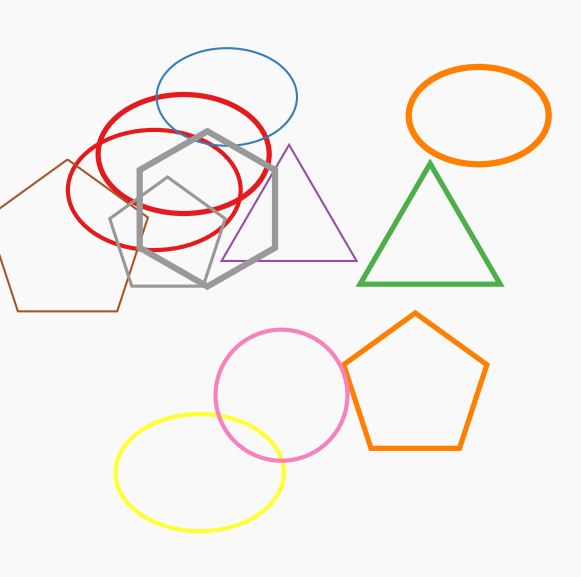[{"shape": "oval", "thickness": 2, "radius": 0.74, "center": [0.265, 0.67]}, {"shape": "oval", "thickness": 2.5, "radius": 0.74, "center": [0.316, 0.732]}, {"shape": "oval", "thickness": 1, "radius": 0.6, "center": [0.39, 0.831]}, {"shape": "triangle", "thickness": 2.5, "radius": 0.7, "center": [0.74, 0.577]}, {"shape": "triangle", "thickness": 1, "radius": 0.67, "center": [0.497, 0.614]}, {"shape": "oval", "thickness": 3, "radius": 0.6, "center": [0.824, 0.799]}, {"shape": "pentagon", "thickness": 2.5, "radius": 0.65, "center": [0.714, 0.328]}, {"shape": "oval", "thickness": 2, "radius": 0.72, "center": [0.344, 0.181]}, {"shape": "pentagon", "thickness": 1, "radius": 0.73, "center": [0.116, 0.578]}, {"shape": "circle", "thickness": 2, "radius": 0.57, "center": [0.484, 0.315]}, {"shape": "pentagon", "thickness": 1.5, "radius": 0.52, "center": [0.288, 0.588]}, {"shape": "hexagon", "thickness": 3, "radius": 0.67, "center": [0.357, 0.637]}]